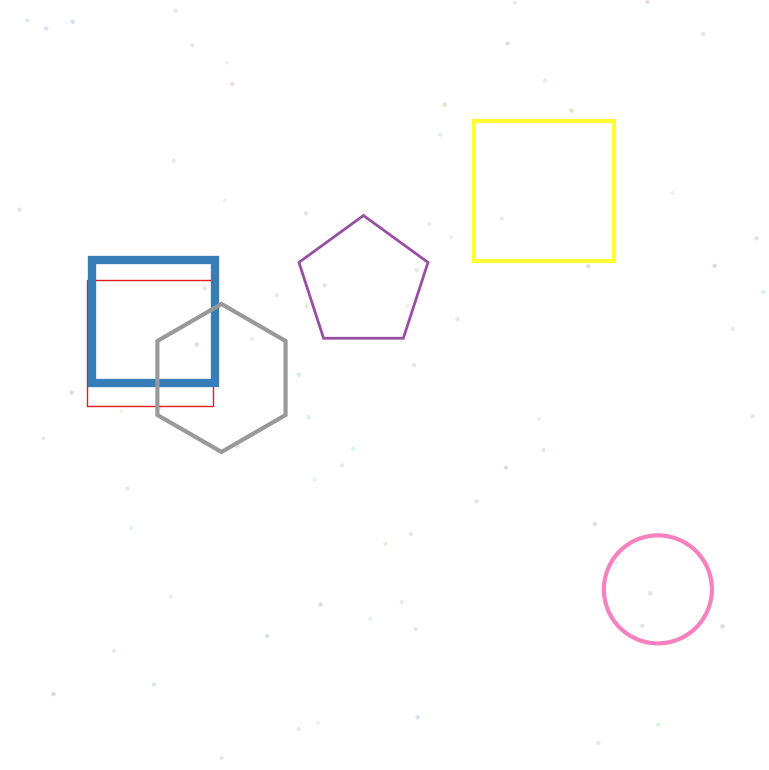[{"shape": "square", "thickness": 0.5, "radius": 0.41, "center": [0.195, 0.555]}, {"shape": "square", "thickness": 3, "radius": 0.4, "center": [0.199, 0.582]}, {"shape": "pentagon", "thickness": 1, "radius": 0.44, "center": [0.472, 0.632]}, {"shape": "square", "thickness": 1.5, "radius": 0.45, "center": [0.706, 0.752]}, {"shape": "circle", "thickness": 1.5, "radius": 0.35, "center": [0.854, 0.235]}, {"shape": "hexagon", "thickness": 1.5, "radius": 0.48, "center": [0.288, 0.509]}]